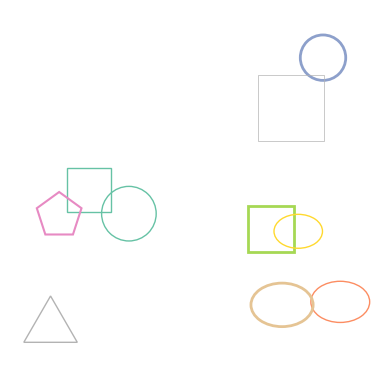[{"shape": "circle", "thickness": 1, "radius": 0.35, "center": [0.335, 0.445]}, {"shape": "square", "thickness": 1, "radius": 0.29, "center": [0.232, 0.506]}, {"shape": "oval", "thickness": 1, "radius": 0.38, "center": [0.884, 0.216]}, {"shape": "circle", "thickness": 2, "radius": 0.3, "center": [0.839, 0.85]}, {"shape": "pentagon", "thickness": 1.5, "radius": 0.31, "center": [0.154, 0.44]}, {"shape": "square", "thickness": 2, "radius": 0.3, "center": [0.703, 0.405]}, {"shape": "oval", "thickness": 1, "radius": 0.31, "center": [0.775, 0.399]}, {"shape": "oval", "thickness": 2, "radius": 0.4, "center": [0.733, 0.208]}, {"shape": "triangle", "thickness": 1, "radius": 0.4, "center": [0.131, 0.151]}, {"shape": "square", "thickness": 0.5, "radius": 0.43, "center": [0.756, 0.72]}]